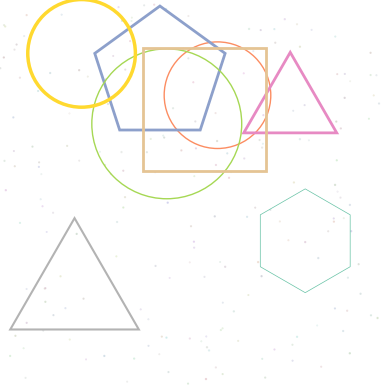[{"shape": "hexagon", "thickness": 0.5, "radius": 0.67, "center": [0.793, 0.375]}, {"shape": "circle", "thickness": 1, "radius": 0.69, "center": [0.565, 0.753]}, {"shape": "pentagon", "thickness": 2, "radius": 0.89, "center": [0.415, 0.806]}, {"shape": "triangle", "thickness": 2, "radius": 0.7, "center": [0.754, 0.725]}, {"shape": "circle", "thickness": 1, "radius": 0.97, "center": [0.433, 0.678]}, {"shape": "circle", "thickness": 2.5, "radius": 0.7, "center": [0.212, 0.861]}, {"shape": "square", "thickness": 2, "radius": 0.8, "center": [0.531, 0.715]}, {"shape": "triangle", "thickness": 1.5, "radius": 0.96, "center": [0.194, 0.241]}]